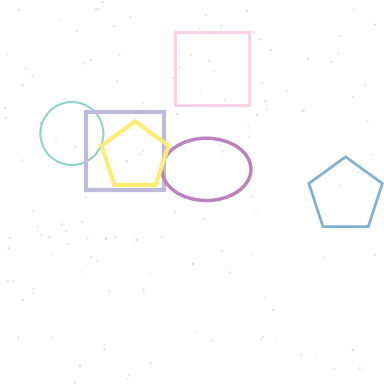[{"shape": "circle", "thickness": 1.5, "radius": 0.41, "center": [0.187, 0.653]}, {"shape": "square", "thickness": 3, "radius": 0.51, "center": [0.324, 0.608]}, {"shape": "pentagon", "thickness": 2, "radius": 0.5, "center": [0.898, 0.492]}, {"shape": "square", "thickness": 2, "radius": 0.48, "center": [0.551, 0.822]}, {"shape": "oval", "thickness": 2.5, "radius": 0.58, "center": [0.536, 0.56]}, {"shape": "pentagon", "thickness": 3, "radius": 0.46, "center": [0.351, 0.594]}]